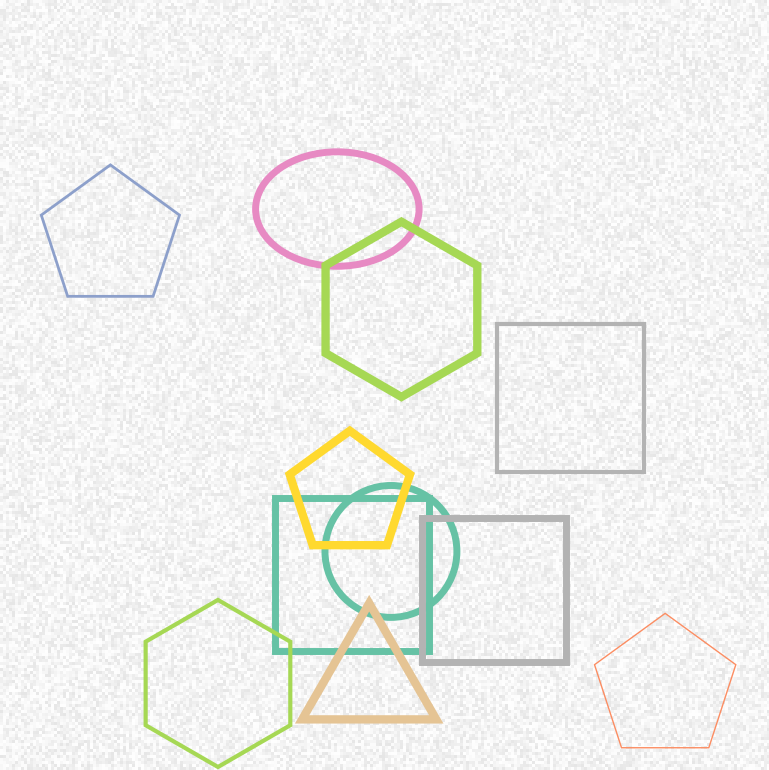[{"shape": "square", "thickness": 2.5, "radius": 0.5, "center": [0.457, 0.254]}, {"shape": "circle", "thickness": 2.5, "radius": 0.43, "center": [0.508, 0.284]}, {"shape": "pentagon", "thickness": 0.5, "radius": 0.48, "center": [0.864, 0.107]}, {"shape": "pentagon", "thickness": 1, "radius": 0.47, "center": [0.143, 0.691]}, {"shape": "oval", "thickness": 2.5, "radius": 0.53, "center": [0.438, 0.729]}, {"shape": "hexagon", "thickness": 1.5, "radius": 0.54, "center": [0.283, 0.112]}, {"shape": "hexagon", "thickness": 3, "radius": 0.57, "center": [0.521, 0.598]}, {"shape": "pentagon", "thickness": 3, "radius": 0.41, "center": [0.454, 0.358]}, {"shape": "triangle", "thickness": 3, "radius": 0.5, "center": [0.479, 0.116]}, {"shape": "square", "thickness": 2.5, "radius": 0.47, "center": [0.641, 0.234]}, {"shape": "square", "thickness": 1.5, "radius": 0.48, "center": [0.741, 0.483]}]